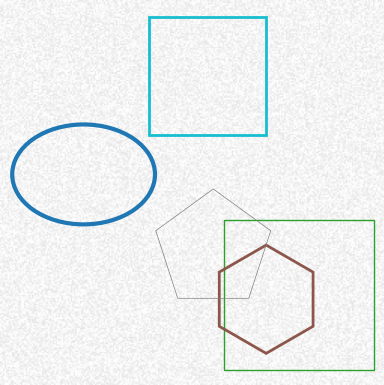[{"shape": "oval", "thickness": 3, "radius": 0.93, "center": [0.217, 0.547]}, {"shape": "square", "thickness": 1, "radius": 0.97, "center": [0.777, 0.234]}, {"shape": "hexagon", "thickness": 2, "radius": 0.7, "center": [0.691, 0.223]}, {"shape": "pentagon", "thickness": 0.5, "radius": 0.78, "center": [0.554, 0.352]}, {"shape": "square", "thickness": 2, "radius": 0.76, "center": [0.539, 0.803]}]